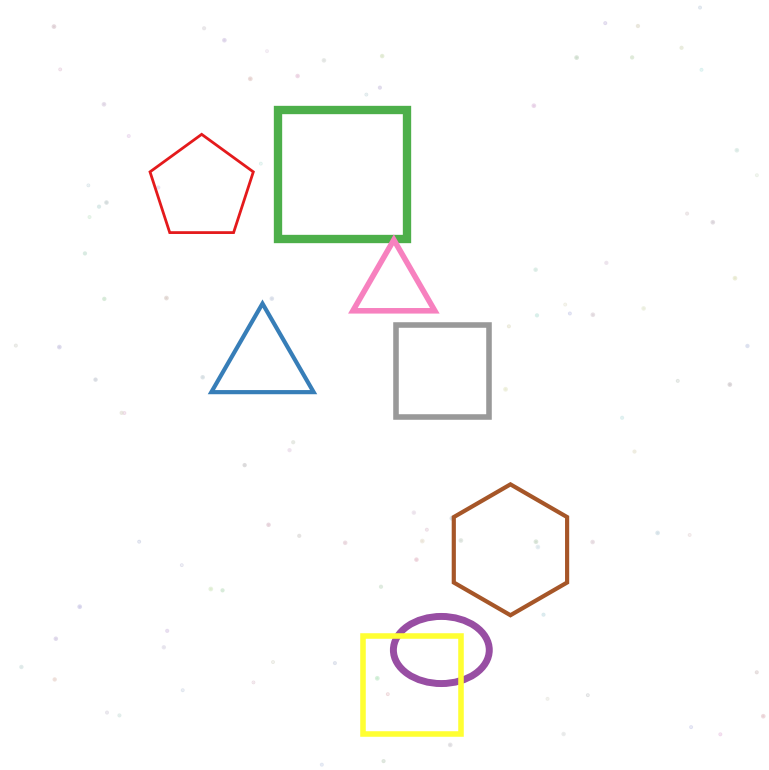[{"shape": "pentagon", "thickness": 1, "radius": 0.35, "center": [0.262, 0.755]}, {"shape": "triangle", "thickness": 1.5, "radius": 0.38, "center": [0.341, 0.529]}, {"shape": "square", "thickness": 3, "radius": 0.42, "center": [0.445, 0.773]}, {"shape": "oval", "thickness": 2.5, "radius": 0.31, "center": [0.573, 0.156]}, {"shape": "square", "thickness": 2, "radius": 0.32, "center": [0.535, 0.11]}, {"shape": "hexagon", "thickness": 1.5, "radius": 0.42, "center": [0.663, 0.286]}, {"shape": "triangle", "thickness": 2, "radius": 0.31, "center": [0.512, 0.627]}, {"shape": "square", "thickness": 2, "radius": 0.3, "center": [0.575, 0.518]}]